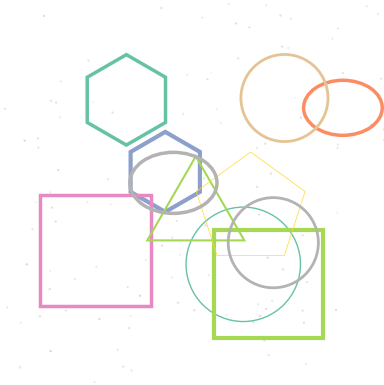[{"shape": "circle", "thickness": 1, "radius": 0.74, "center": [0.632, 0.313]}, {"shape": "hexagon", "thickness": 2.5, "radius": 0.59, "center": [0.328, 0.741]}, {"shape": "oval", "thickness": 2.5, "radius": 0.51, "center": [0.891, 0.72]}, {"shape": "hexagon", "thickness": 3, "radius": 0.52, "center": [0.429, 0.554]}, {"shape": "square", "thickness": 2.5, "radius": 0.72, "center": [0.247, 0.349]}, {"shape": "square", "thickness": 3, "radius": 0.7, "center": [0.698, 0.262]}, {"shape": "triangle", "thickness": 1.5, "radius": 0.73, "center": [0.509, 0.448]}, {"shape": "pentagon", "thickness": 0.5, "radius": 0.74, "center": [0.651, 0.457]}, {"shape": "circle", "thickness": 2, "radius": 0.57, "center": [0.739, 0.745]}, {"shape": "circle", "thickness": 2, "radius": 0.59, "center": [0.71, 0.37]}, {"shape": "oval", "thickness": 2.5, "radius": 0.57, "center": [0.45, 0.525]}]